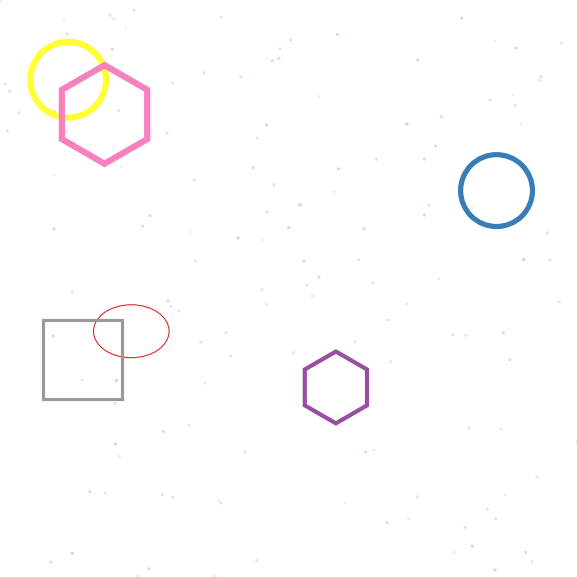[{"shape": "oval", "thickness": 0.5, "radius": 0.33, "center": [0.227, 0.426]}, {"shape": "circle", "thickness": 2.5, "radius": 0.31, "center": [0.86, 0.669]}, {"shape": "hexagon", "thickness": 2, "radius": 0.31, "center": [0.582, 0.328]}, {"shape": "circle", "thickness": 3, "radius": 0.33, "center": [0.118, 0.861]}, {"shape": "hexagon", "thickness": 3, "radius": 0.43, "center": [0.181, 0.801]}, {"shape": "square", "thickness": 1.5, "radius": 0.34, "center": [0.143, 0.376]}]